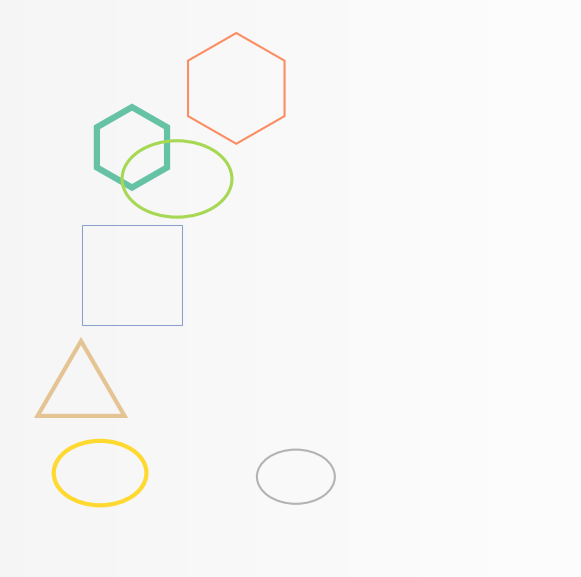[{"shape": "hexagon", "thickness": 3, "radius": 0.35, "center": [0.227, 0.744]}, {"shape": "hexagon", "thickness": 1, "radius": 0.48, "center": [0.407, 0.846]}, {"shape": "square", "thickness": 0.5, "radius": 0.43, "center": [0.227, 0.522]}, {"shape": "oval", "thickness": 1.5, "radius": 0.47, "center": [0.305, 0.689]}, {"shape": "oval", "thickness": 2, "radius": 0.4, "center": [0.172, 0.18]}, {"shape": "triangle", "thickness": 2, "radius": 0.43, "center": [0.139, 0.322]}, {"shape": "oval", "thickness": 1, "radius": 0.34, "center": [0.509, 0.174]}]